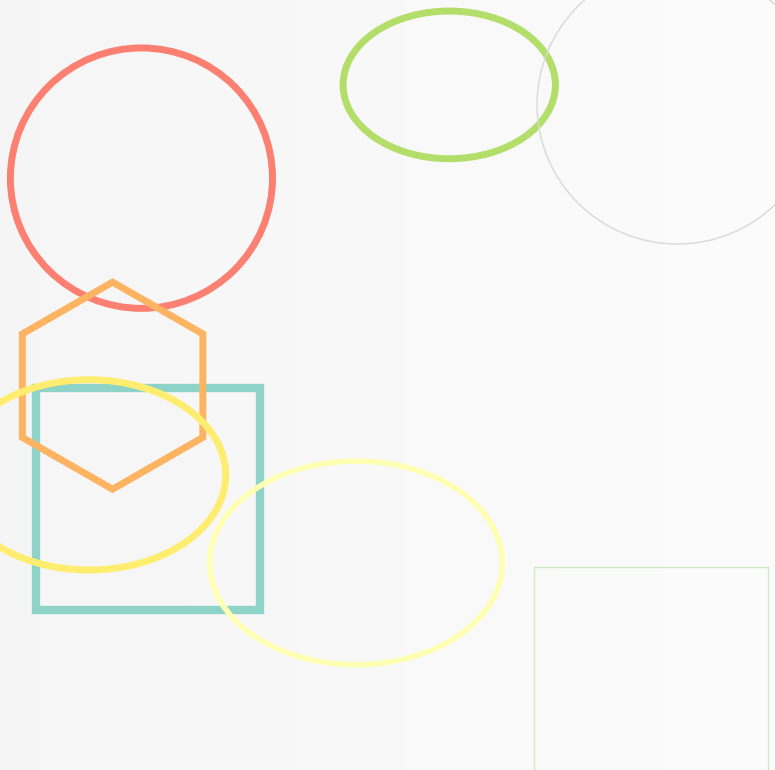[{"shape": "square", "thickness": 3, "radius": 0.72, "center": [0.191, 0.352]}, {"shape": "oval", "thickness": 2, "radius": 0.94, "center": [0.459, 0.269]}, {"shape": "circle", "thickness": 2.5, "radius": 0.85, "center": [0.183, 0.769]}, {"shape": "hexagon", "thickness": 2.5, "radius": 0.67, "center": [0.145, 0.499]}, {"shape": "oval", "thickness": 2.5, "radius": 0.69, "center": [0.58, 0.89]}, {"shape": "circle", "thickness": 0.5, "radius": 0.91, "center": [0.874, 0.864]}, {"shape": "square", "thickness": 0.5, "radius": 0.76, "center": [0.84, 0.112]}, {"shape": "oval", "thickness": 2.5, "radius": 0.88, "center": [0.115, 0.383]}]